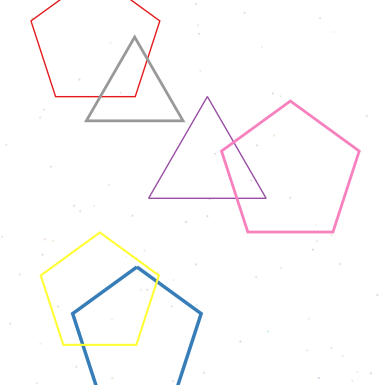[{"shape": "pentagon", "thickness": 1, "radius": 0.88, "center": [0.248, 0.891]}, {"shape": "pentagon", "thickness": 2.5, "radius": 0.88, "center": [0.356, 0.131]}, {"shape": "triangle", "thickness": 1, "radius": 0.88, "center": [0.539, 0.573]}, {"shape": "pentagon", "thickness": 1.5, "radius": 0.81, "center": [0.259, 0.235]}, {"shape": "pentagon", "thickness": 2, "radius": 0.94, "center": [0.754, 0.549]}, {"shape": "triangle", "thickness": 2, "radius": 0.73, "center": [0.35, 0.759]}]